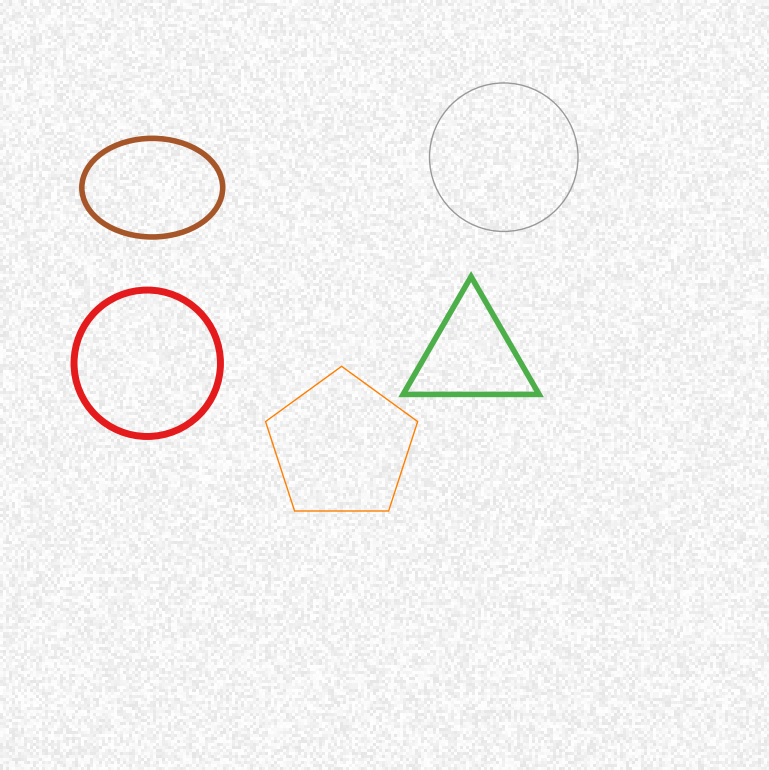[{"shape": "circle", "thickness": 2.5, "radius": 0.48, "center": [0.191, 0.528]}, {"shape": "triangle", "thickness": 2, "radius": 0.51, "center": [0.612, 0.539]}, {"shape": "pentagon", "thickness": 0.5, "radius": 0.52, "center": [0.444, 0.42]}, {"shape": "oval", "thickness": 2, "radius": 0.46, "center": [0.198, 0.756]}, {"shape": "circle", "thickness": 0.5, "radius": 0.48, "center": [0.654, 0.796]}]